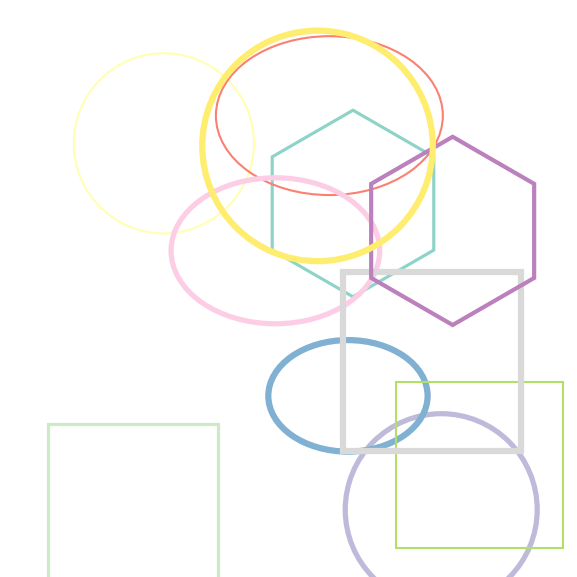[{"shape": "hexagon", "thickness": 1.5, "radius": 0.81, "center": [0.611, 0.647]}, {"shape": "circle", "thickness": 1, "radius": 0.78, "center": [0.284, 0.751]}, {"shape": "circle", "thickness": 2.5, "radius": 0.83, "center": [0.764, 0.117]}, {"shape": "oval", "thickness": 1, "radius": 0.98, "center": [0.57, 0.799]}, {"shape": "oval", "thickness": 3, "radius": 0.69, "center": [0.603, 0.314]}, {"shape": "square", "thickness": 1, "radius": 0.72, "center": [0.83, 0.194]}, {"shape": "oval", "thickness": 2.5, "radius": 0.9, "center": [0.477, 0.565]}, {"shape": "square", "thickness": 3, "radius": 0.77, "center": [0.748, 0.373]}, {"shape": "hexagon", "thickness": 2, "radius": 0.81, "center": [0.784, 0.599]}, {"shape": "square", "thickness": 1.5, "radius": 0.73, "center": [0.23, 0.118]}, {"shape": "circle", "thickness": 3, "radius": 1.0, "center": [0.55, 0.746]}]